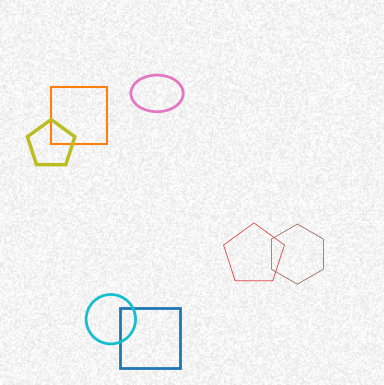[{"shape": "square", "thickness": 2, "radius": 0.39, "center": [0.39, 0.122]}, {"shape": "square", "thickness": 1.5, "radius": 0.37, "center": [0.205, 0.7]}, {"shape": "pentagon", "thickness": 0.5, "radius": 0.42, "center": [0.66, 0.338]}, {"shape": "hexagon", "thickness": 0.5, "radius": 0.39, "center": [0.772, 0.34]}, {"shape": "oval", "thickness": 2, "radius": 0.34, "center": [0.408, 0.757]}, {"shape": "pentagon", "thickness": 2.5, "radius": 0.32, "center": [0.133, 0.625]}, {"shape": "circle", "thickness": 2, "radius": 0.32, "center": [0.288, 0.171]}]